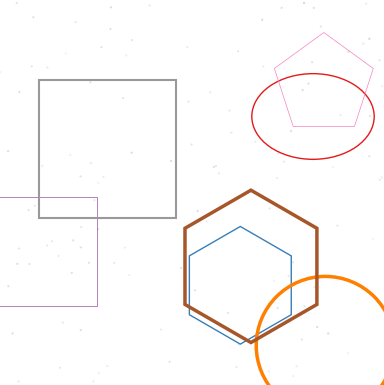[{"shape": "oval", "thickness": 1, "radius": 0.79, "center": [0.813, 0.697]}, {"shape": "hexagon", "thickness": 1, "radius": 0.76, "center": [0.624, 0.259]}, {"shape": "square", "thickness": 0.5, "radius": 0.71, "center": [0.111, 0.346]}, {"shape": "circle", "thickness": 2.5, "radius": 0.9, "center": [0.845, 0.103]}, {"shape": "hexagon", "thickness": 2.5, "radius": 0.99, "center": [0.652, 0.308]}, {"shape": "pentagon", "thickness": 0.5, "radius": 0.68, "center": [0.841, 0.78]}, {"shape": "square", "thickness": 1.5, "radius": 0.89, "center": [0.279, 0.613]}]